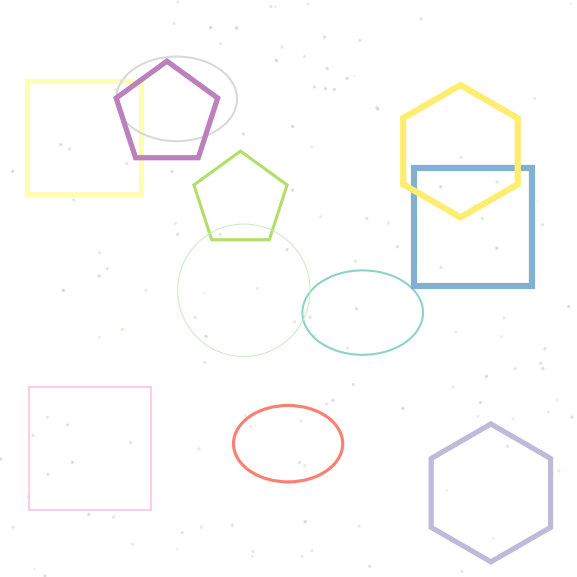[{"shape": "oval", "thickness": 1, "radius": 0.52, "center": [0.628, 0.458]}, {"shape": "square", "thickness": 2.5, "radius": 0.49, "center": [0.145, 0.761]}, {"shape": "hexagon", "thickness": 2.5, "radius": 0.6, "center": [0.85, 0.146]}, {"shape": "oval", "thickness": 1.5, "radius": 0.47, "center": [0.499, 0.231]}, {"shape": "square", "thickness": 3, "radius": 0.51, "center": [0.82, 0.607]}, {"shape": "pentagon", "thickness": 1.5, "radius": 0.42, "center": [0.416, 0.653]}, {"shape": "square", "thickness": 1, "radius": 0.53, "center": [0.156, 0.223]}, {"shape": "oval", "thickness": 1, "radius": 0.52, "center": [0.306, 0.828]}, {"shape": "pentagon", "thickness": 2.5, "radius": 0.46, "center": [0.289, 0.801]}, {"shape": "circle", "thickness": 0.5, "radius": 0.57, "center": [0.422, 0.496]}, {"shape": "hexagon", "thickness": 3, "radius": 0.57, "center": [0.797, 0.737]}]